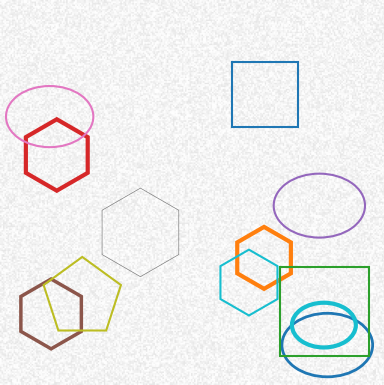[{"shape": "oval", "thickness": 2, "radius": 0.59, "center": [0.85, 0.104]}, {"shape": "square", "thickness": 1.5, "radius": 0.42, "center": [0.688, 0.754]}, {"shape": "hexagon", "thickness": 3, "radius": 0.4, "center": [0.686, 0.33]}, {"shape": "square", "thickness": 1.5, "radius": 0.58, "center": [0.844, 0.192]}, {"shape": "hexagon", "thickness": 3, "radius": 0.46, "center": [0.147, 0.597]}, {"shape": "oval", "thickness": 1.5, "radius": 0.59, "center": [0.829, 0.466]}, {"shape": "hexagon", "thickness": 2.5, "radius": 0.45, "center": [0.133, 0.185]}, {"shape": "oval", "thickness": 1.5, "radius": 0.57, "center": [0.129, 0.697]}, {"shape": "hexagon", "thickness": 0.5, "radius": 0.58, "center": [0.365, 0.396]}, {"shape": "pentagon", "thickness": 1.5, "radius": 0.53, "center": [0.214, 0.227]}, {"shape": "hexagon", "thickness": 1.5, "radius": 0.43, "center": [0.647, 0.266]}, {"shape": "oval", "thickness": 3, "radius": 0.41, "center": [0.841, 0.156]}]